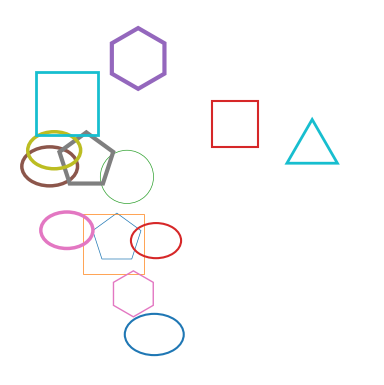[{"shape": "pentagon", "thickness": 0.5, "radius": 0.33, "center": [0.303, 0.381]}, {"shape": "oval", "thickness": 1.5, "radius": 0.38, "center": [0.401, 0.131]}, {"shape": "square", "thickness": 0.5, "radius": 0.39, "center": [0.294, 0.367]}, {"shape": "circle", "thickness": 0.5, "radius": 0.35, "center": [0.33, 0.541]}, {"shape": "square", "thickness": 1.5, "radius": 0.3, "center": [0.61, 0.678]}, {"shape": "oval", "thickness": 1.5, "radius": 0.33, "center": [0.405, 0.375]}, {"shape": "hexagon", "thickness": 3, "radius": 0.39, "center": [0.359, 0.848]}, {"shape": "oval", "thickness": 2.5, "radius": 0.36, "center": [0.129, 0.568]}, {"shape": "hexagon", "thickness": 1, "radius": 0.3, "center": [0.346, 0.237]}, {"shape": "oval", "thickness": 2.5, "radius": 0.34, "center": [0.174, 0.402]}, {"shape": "pentagon", "thickness": 3, "radius": 0.37, "center": [0.224, 0.583]}, {"shape": "oval", "thickness": 2.5, "radius": 0.34, "center": [0.141, 0.61]}, {"shape": "square", "thickness": 2, "radius": 0.41, "center": [0.174, 0.732]}, {"shape": "triangle", "thickness": 2, "radius": 0.38, "center": [0.811, 0.614]}]